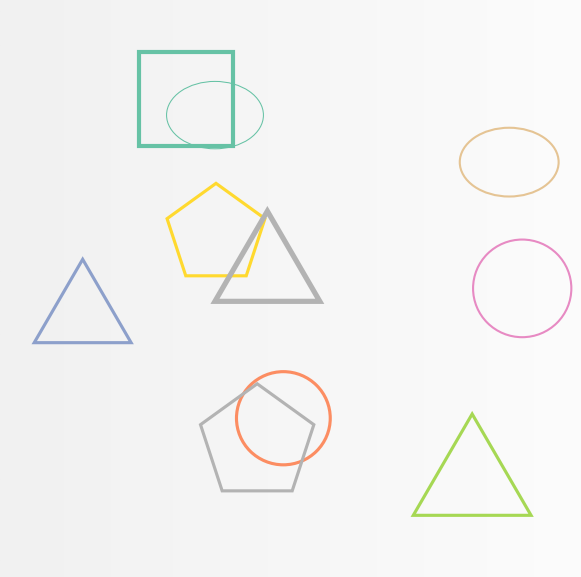[{"shape": "square", "thickness": 2, "radius": 0.41, "center": [0.32, 0.828]}, {"shape": "oval", "thickness": 0.5, "radius": 0.42, "center": [0.37, 0.8]}, {"shape": "circle", "thickness": 1.5, "radius": 0.4, "center": [0.488, 0.275]}, {"shape": "triangle", "thickness": 1.5, "radius": 0.48, "center": [0.142, 0.454]}, {"shape": "circle", "thickness": 1, "radius": 0.42, "center": [0.898, 0.5]}, {"shape": "triangle", "thickness": 1.5, "radius": 0.58, "center": [0.812, 0.165]}, {"shape": "pentagon", "thickness": 1.5, "radius": 0.44, "center": [0.372, 0.593]}, {"shape": "oval", "thickness": 1, "radius": 0.43, "center": [0.876, 0.718]}, {"shape": "triangle", "thickness": 2.5, "radius": 0.52, "center": [0.46, 0.529]}, {"shape": "pentagon", "thickness": 1.5, "radius": 0.51, "center": [0.442, 0.232]}]